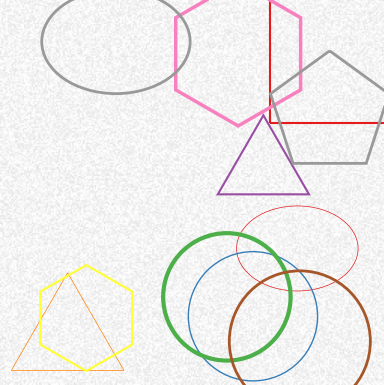[{"shape": "square", "thickness": 1.5, "radius": 0.85, "center": [0.871, 0.85]}, {"shape": "oval", "thickness": 0.5, "radius": 0.79, "center": [0.772, 0.355]}, {"shape": "circle", "thickness": 1, "radius": 0.84, "center": [0.657, 0.179]}, {"shape": "circle", "thickness": 3, "radius": 0.83, "center": [0.589, 0.229]}, {"shape": "triangle", "thickness": 1.5, "radius": 0.68, "center": [0.684, 0.564]}, {"shape": "triangle", "thickness": 0.5, "radius": 0.84, "center": [0.176, 0.122]}, {"shape": "hexagon", "thickness": 1.5, "radius": 0.69, "center": [0.224, 0.174]}, {"shape": "circle", "thickness": 2, "radius": 0.92, "center": [0.779, 0.113]}, {"shape": "hexagon", "thickness": 2.5, "radius": 0.94, "center": [0.619, 0.86]}, {"shape": "pentagon", "thickness": 2, "radius": 0.81, "center": [0.856, 0.706]}, {"shape": "oval", "thickness": 2, "radius": 0.96, "center": [0.301, 0.892]}]